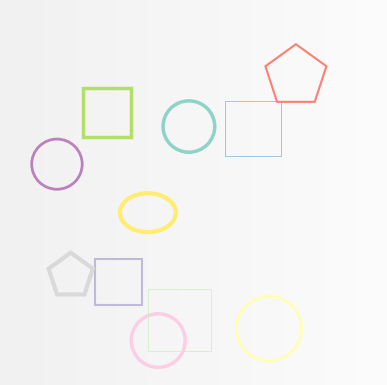[{"shape": "circle", "thickness": 2.5, "radius": 0.33, "center": [0.487, 0.671]}, {"shape": "circle", "thickness": 2, "radius": 0.42, "center": [0.694, 0.146]}, {"shape": "square", "thickness": 1.5, "radius": 0.3, "center": [0.307, 0.268]}, {"shape": "pentagon", "thickness": 1.5, "radius": 0.41, "center": [0.764, 0.802]}, {"shape": "square", "thickness": 0.5, "radius": 0.36, "center": [0.653, 0.667]}, {"shape": "square", "thickness": 2.5, "radius": 0.31, "center": [0.276, 0.708]}, {"shape": "circle", "thickness": 2.5, "radius": 0.35, "center": [0.408, 0.115]}, {"shape": "pentagon", "thickness": 3, "radius": 0.3, "center": [0.183, 0.284]}, {"shape": "circle", "thickness": 2, "radius": 0.33, "center": [0.147, 0.574]}, {"shape": "square", "thickness": 0.5, "radius": 0.4, "center": [0.463, 0.168]}, {"shape": "oval", "thickness": 3, "radius": 0.36, "center": [0.381, 0.448]}]